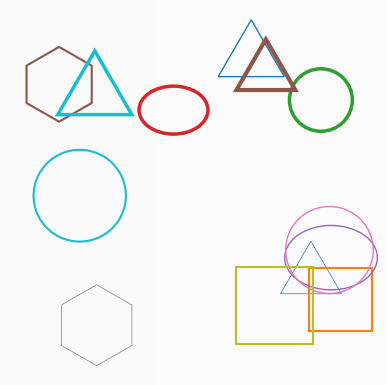[{"shape": "triangle", "thickness": 1, "radius": 0.49, "center": [0.648, 0.85]}, {"shape": "triangle", "thickness": 0.5, "radius": 0.45, "center": [0.802, 0.282]}, {"shape": "square", "thickness": 1.5, "radius": 0.41, "center": [0.879, 0.222]}, {"shape": "circle", "thickness": 2.5, "radius": 0.41, "center": [0.828, 0.74]}, {"shape": "oval", "thickness": 2.5, "radius": 0.44, "center": [0.448, 0.714]}, {"shape": "oval", "thickness": 1, "radius": 0.6, "center": [0.854, 0.331]}, {"shape": "triangle", "thickness": 3, "radius": 0.44, "center": [0.686, 0.81]}, {"shape": "hexagon", "thickness": 1.5, "radius": 0.49, "center": [0.153, 0.781]}, {"shape": "circle", "thickness": 1, "radius": 0.56, "center": [0.85, 0.351]}, {"shape": "hexagon", "thickness": 0.5, "radius": 0.53, "center": [0.249, 0.155]}, {"shape": "square", "thickness": 1.5, "radius": 0.5, "center": [0.709, 0.207]}, {"shape": "circle", "thickness": 1.5, "radius": 0.6, "center": [0.206, 0.492]}, {"shape": "triangle", "thickness": 2.5, "radius": 0.55, "center": [0.245, 0.757]}]